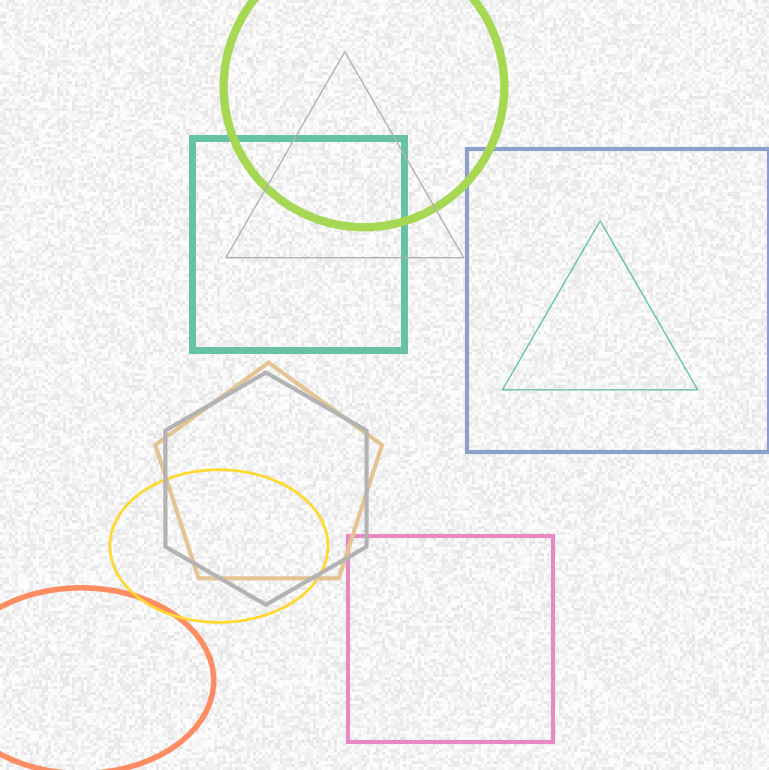[{"shape": "square", "thickness": 2.5, "radius": 0.69, "center": [0.387, 0.683]}, {"shape": "triangle", "thickness": 0.5, "radius": 0.73, "center": [0.779, 0.567]}, {"shape": "oval", "thickness": 2, "radius": 0.86, "center": [0.105, 0.116]}, {"shape": "square", "thickness": 1.5, "radius": 0.98, "center": [0.802, 0.61]}, {"shape": "square", "thickness": 1.5, "radius": 0.67, "center": [0.585, 0.17]}, {"shape": "circle", "thickness": 3, "radius": 0.91, "center": [0.473, 0.887]}, {"shape": "oval", "thickness": 1, "radius": 0.71, "center": [0.284, 0.291]}, {"shape": "pentagon", "thickness": 1.5, "radius": 0.77, "center": [0.349, 0.374]}, {"shape": "hexagon", "thickness": 1.5, "radius": 0.75, "center": [0.345, 0.365]}, {"shape": "triangle", "thickness": 0.5, "radius": 0.89, "center": [0.448, 0.754]}]